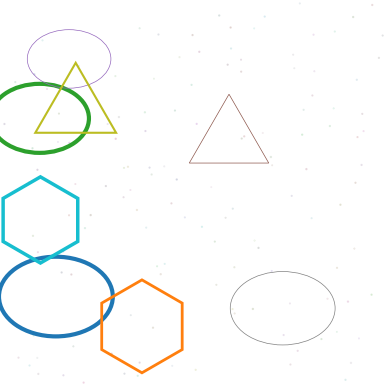[{"shape": "oval", "thickness": 3, "radius": 0.74, "center": [0.145, 0.23]}, {"shape": "hexagon", "thickness": 2, "radius": 0.6, "center": [0.369, 0.152]}, {"shape": "oval", "thickness": 3, "radius": 0.64, "center": [0.103, 0.693]}, {"shape": "oval", "thickness": 0.5, "radius": 0.54, "center": [0.179, 0.847]}, {"shape": "triangle", "thickness": 0.5, "radius": 0.6, "center": [0.595, 0.636]}, {"shape": "oval", "thickness": 0.5, "radius": 0.68, "center": [0.734, 0.199]}, {"shape": "triangle", "thickness": 1.5, "radius": 0.61, "center": [0.197, 0.716]}, {"shape": "hexagon", "thickness": 2.5, "radius": 0.56, "center": [0.105, 0.429]}]